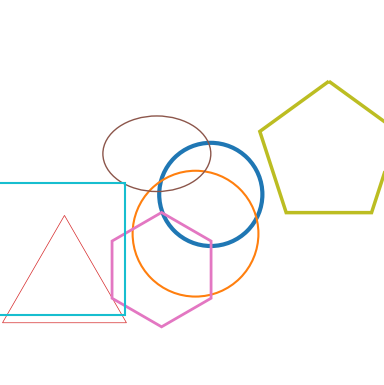[{"shape": "circle", "thickness": 3, "radius": 0.67, "center": [0.548, 0.495]}, {"shape": "circle", "thickness": 1.5, "radius": 0.82, "center": [0.508, 0.393]}, {"shape": "triangle", "thickness": 0.5, "radius": 0.93, "center": [0.167, 0.255]}, {"shape": "oval", "thickness": 1, "radius": 0.7, "center": [0.407, 0.601]}, {"shape": "hexagon", "thickness": 2, "radius": 0.74, "center": [0.42, 0.3]}, {"shape": "pentagon", "thickness": 2.5, "radius": 0.94, "center": [0.854, 0.6]}, {"shape": "square", "thickness": 1.5, "radius": 0.86, "center": [0.153, 0.353]}]